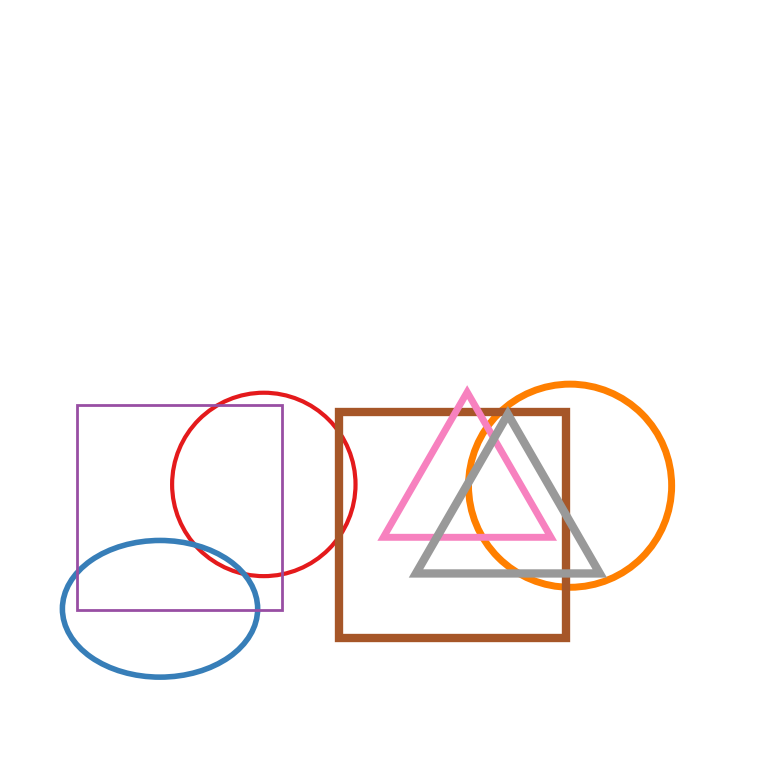[{"shape": "circle", "thickness": 1.5, "radius": 0.6, "center": [0.343, 0.371]}, {"shape": "oval", "thickness": 2, "radius": 0.63, "center": [0.208, 0.209]}, {"shape": "square", "thickness": 1, "radius": 0.67, "center": [0.233, 0.341]}, {"shape": "circle", "thickness": 2.5, "radius": 0.66, "center": [0.74, 0.369]}, {"shape": "square", "thickness": 3, "radius": 0.74, "center": [0.587, 0.318]}, {"shape": "triangle", "thickness": 2.5, "radius": 0.63, "center": [0.607, 0.365]}, {"shape": "triangle", "thickness": 3, "radius": 0.69, "center": [0.66, 0.324]}]